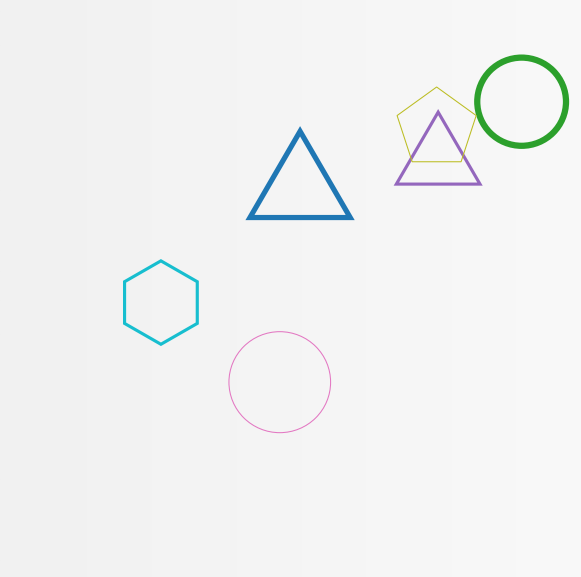[{"shape": "triangle", "thickness": 2.5, "radius": 0.5, "center": [0.516, 0.672]}, {"shape": "circle", "thickness": 3, "radius": 0.38, "center": [0.897, 0.823]}, {"shape": "triangle", "thickness": 1.5, "radius": 0.42, "center": [0.754, 0.722]}, {"shape": "circle", "thickness": 0.5, "radius": 0.44, "center": [0.481, 0.337]}, {"shape": "pentagon", "thickness": 0.5, "radius": 0.36, "center": [0.751, 0.777]}, {"shape": "hexagon", "thickness": 1.5, "radius": 0.36, "center": [0.277, 0.475]}]